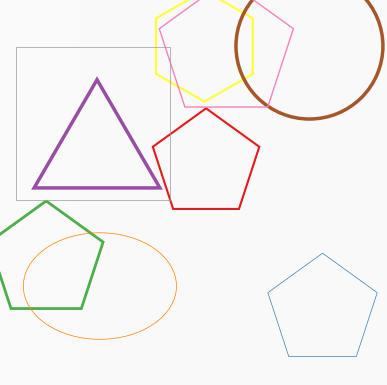[{"shape": "pentagon", "thickness": 1.5, "radius": 0.72, "center": [0.532, 0.574]}, {"shape": "pentagon", "thickness": 0.5, "radius": 0.74, "center": [0.832, 0.194]}, {"shape": "pentagon", "thickness": 2, "radius": 0.77, "center": [0.119, 0.324]}, {"shape": "triangle", "thickness": 2.5, "radius": 0.94, "center": [0.25, 0.606]}, {"shape": "oval", "thickness": 0.5, "radius": 0.99, "center": [0.258, 0.257]}, {"shape": "hexagon", "thickness": 1.5, "radius": 0.72, "center": [0.528, 0.88]}, {"shape": "circle", "thickness": 2.5, "radius": 0.95, "center": [0.799, 0.88]}, {"shape": "pentagon", "thickness": 1, "radius": 0.91, "center": [0.584, 0.869]}, {"shape": "square", "thickness": 0.5, "radius": 0.99, "center": [0.24, 0.679]}]